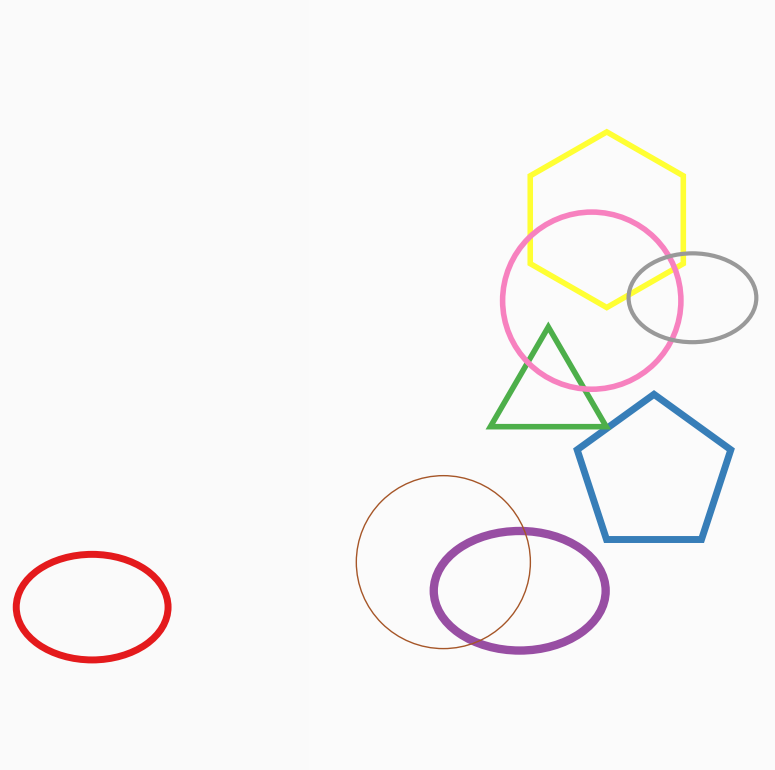[{"shape": "oval", "thickness": 2.5, "radius": 0.49, "center": [0.119, 0.212]}, {"shape": "pentagon", "thickness": 2.5, "radius": 0.52, "center": [0.844, 0.384]}, {"shape": "triangle", "thickness": 2, "radius": 0.43, "center": [0.708, 0.489]}, {"shape": "oval", "thickness": 3, "radius": 0.55, "center": [0.671, 0.233]}, {"shape": "hexagon", "thickness": 2, "radius": 0.57, "center": [0.783, 0.715]}, {"shape": "circle", "thickness": 0.5, "radius": 0.56, "center": [0.572, 0.27]}, {"shape": "circle", "thickness": 2, "radius": 0.58, "center": [0.764, 0.61]}, {"shape": "oval", "thickness": 1.5, "radius": 0.41, "center": [0.893, 0.613]}]